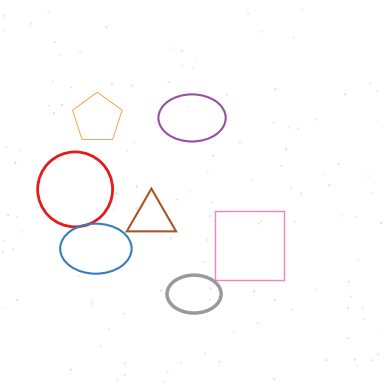[{"shape": "circle", "thickness": 2, "radius": 0.49, "center": [0.195, 0.508]}, {"shape": "oval", "thickness": 1.5, "radius": 0.46, "center": [0.249, 0.354]}, {"shape": "oval", "thickness": 1.5, "radius": 0.44, "center": [0.499, 0.694]}, {"shape": "pentagon", "thickness": 0.5, "radius": 0.34, "center": [0.253, 0.693]}, {"shape": "triangle", "thickness": 1.5, "radius": 0.37, "center": [0.393, 0.436]}, {"shape": "square", "thickness": 1, "radius": 0.45, "center": [0.648, 0.363]}, {"shape": "oval", "thickness": 2.5, "radius": 0.35, "center": [0.504, 0.236]}]